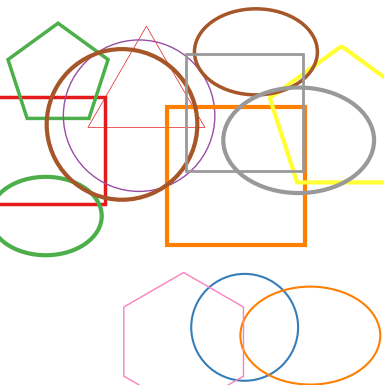[{"shape": "square", "thickness": 2.5, "radius": 0.69, "center": [0.134, 0.609]}, {"shape": "triangle", "thickness": 0.5, "radius": 0.88, "center": [0.38, 0.757]}, {"shape": "circle", "thickness": 1.5, "radius": 0.69, "center": [0.635, 0.15]}, {"shape": "pentagon", "thickness": 2.5, "radius": 0.68, "center": [0.151, 0.803]}, {"shape": "oval", "thickness": 3, "radius": 0.73, "center": [0.119, 0.439]}, {"shape": "circle", "thickness": 1, "radius": 0.98, "center": [0.361, 0.7]}, {"shape": "oval", "thickness": 1.5, "radius": 0.91, "center": [0.806, 0.128]}, {"shape": "square", "thickness": 3, "radius": 0.9, "center": [0.614, 0.542]}, {"shape": "pentagon", "thickness": 3, "radius": 0.98, "center": [0.887, 0.684]}, {"shape": "circle", "thickness": 3, "radius": 0.98, "center": [0.317, 0.677]}, {"shape": "oval", "thickness": 2.5, "radius": 0.8, "center": [0.665, 0.865]}, {"shape": "hexagon", "thickness": 1, "radius": 0.9, "center": [0.477, 0.113]}, {"shape": "square", "thickness": 2, "radius": 0.76, "center": [0.635, 0.708]}, {"shape": "oval", "thickness": 3, "radius": 0.98, "center": [0.776, 0.636]}]